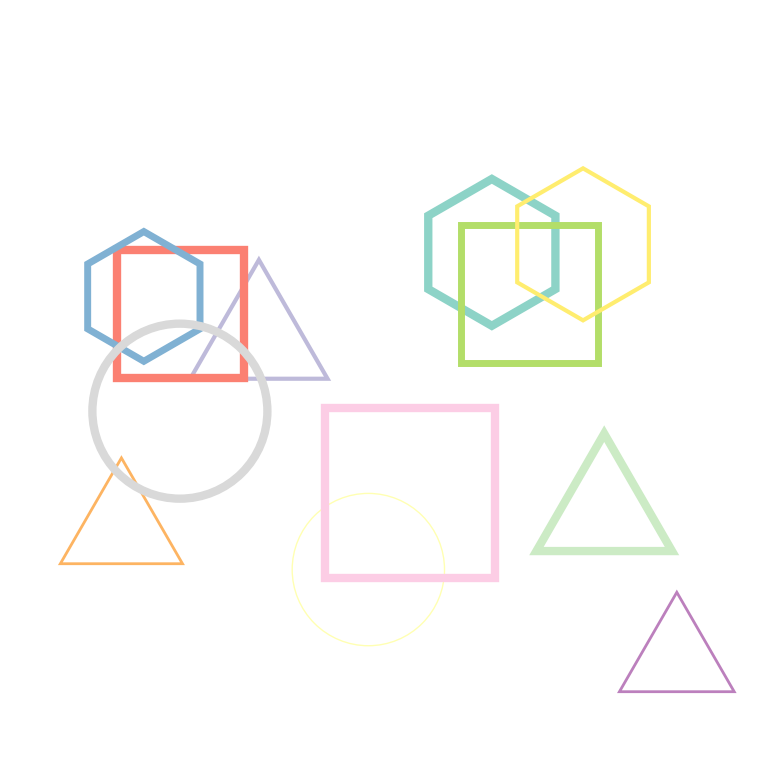[{"shape": "hexagon", "thickness": 3, "radius": 0.48, "center": [0.639, 0.672]}, {"shape": "circle", "thickness": 0.5, "radius": 0.49, "center": [0.478, 0.26]}, {"shape": "triangle", "thickness": 1.5, "radius": 0.51, "center": [0.336, 0.56]}, {"shape": "square", "thickness": 3, "radius": 0.41, "center": [0.234, 0.592]}, {"shape": "hexagon", "thickness": 2.5, "radius": 0.42, "center": [0.187, 0.615]}, {"shape": "triangle", "thickness": 1, "radius": 0.46, "center": [0.158, 0.314]}, {"shape": "square", "thickness": 2.5, "radius": 0.45, "center": [0.688, 0.618]}, {"shape": "square", "thickness": 3, "radius": 0.55, "center": [0.532, 0.36]}, {"shape": "circle", "thickness": 3, "radius": 0.57, "center": [0.234, 0.466]}, {"shape": "triangle", "thickness": 1, "radius": 0.43, "center": [0.879, 0.145]}, {"shape": "triangle", "thickness": 3, "radius": 0.51, "center": [0.785, 0.335]}, {"shape": "hexagon", "thickness": 1.5, "radius": 0.49, "center": [0.757, 0.683]}]